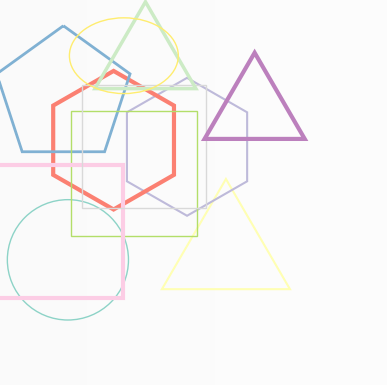[{"shape": "circle", "thickness": 1, "radius": 0.78, "center": [0.175, 0.325]}, {"shape": "triangle", "thickness": 1.5, "radius": 0.95, "center": [0.583, 0.344]}, {"shape": "hexagon", "thickness": 1.5, "radius": 0.9, "center": [0.483, 0.619]}, {"shape": "hexagon", "thickness": 3, "radius": 0.9, "center": [0.293, 0.636]}, {"shape": "pentagon", "thickness": 2, "radius": 0.9, "center": [0.164, 0.752]}, {"shape": "square", "thickness": 1, "radius": 0.81, "center": [0.346, 0.55]}, {"shape": "square", "thickness": 3, "radius": 0.86, "center": [0.145, 0.398]}, {"shape": "square", "thickness": 1, "radius": 0.8, "center": [0.371, 0.618]}, {"shape": "triangle", "thickness": 3, "radius": 0.75, "center": [0.657, 0.714]}, {"shape": "triangle", "thickness": 2.5, "radius": 0.75, "center": [0.375, 0.845]}, {"shape": "oval", "thickness": 1, "radius": 0.7, "center": [0.32, 0.855]}]